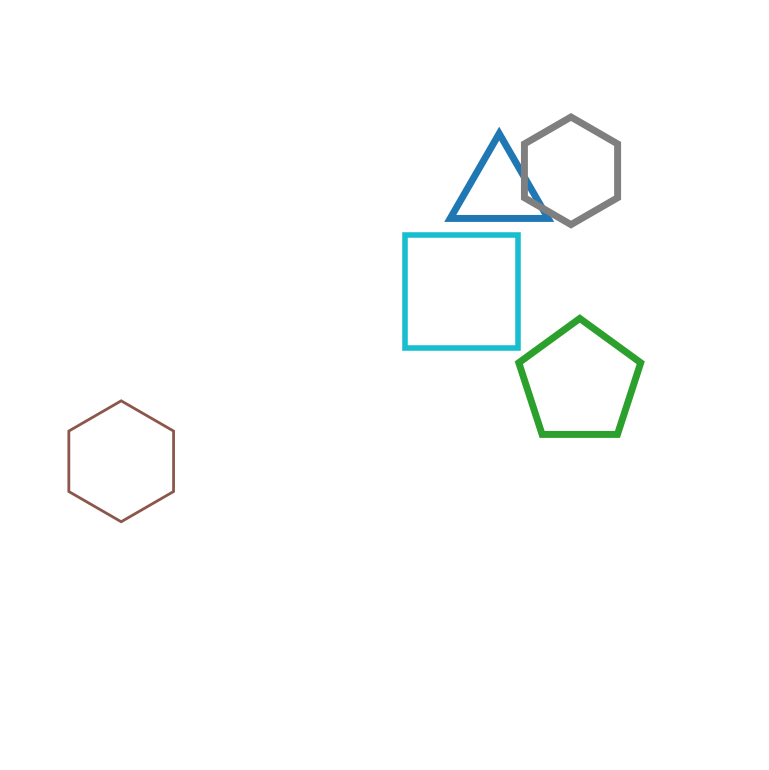[{"shape": "triangle", "thickness": 2.5, "radius": 0.37, "center": [0.648, 0.753]}, {"shape": "pentagon", "thickness": 2.5, "radius": 0.42, "center": [0.753, 0.503]}, {"shape": "hexagon", "thickness": 1, "radius": 0.39, "center": [0.157, 0.401]}, {"shape": "hexagon", "thickness": 2.5, "radius": 0.35, "center": [0.742, 0.778]}, {"shape": "square", "thickness": 2, "radius": 0.37, "center": [0.599, 0.622]}]